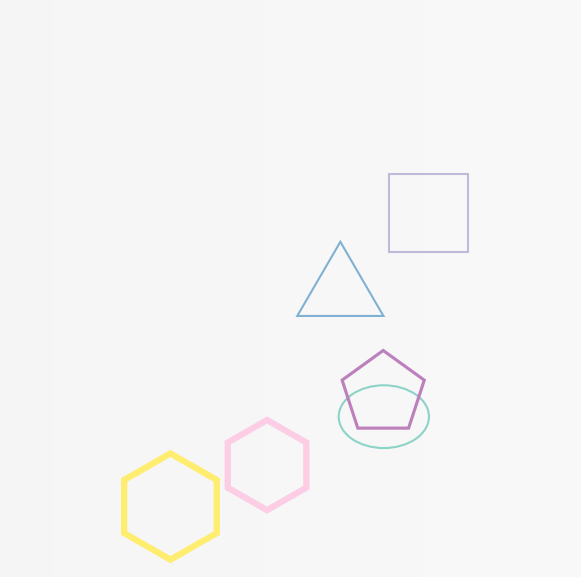[{"shape": "oval", "thickness": 1, "radius": 0.39, "center": [0.66, 0.278]}, {"shape": "square", "thickness": 1, "radius": 0.34, "center": [0.737, 0.63]}, {"shape": "triangle", "thickness": 1, "radius": 0.43, "center": [0.586, 0.495]}, {"shape": "hexagon", "thickness": 3, "radius": 0.39, "center": [0.459, 0.194]}, {"shape": "pentagon", "thickness": 1.5, "radius": 0.37, "center": [0.659, 0.318]}, {"shape": "hexagon", "thickness": 3, "radius": 0.46, "center": [0.293, 0.122]}]